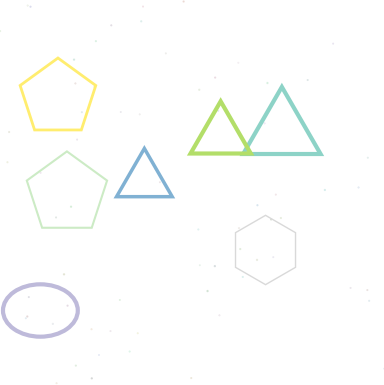[{"shape": "triangle", "thickness": 3, "radius": 0.58, "center": [0.732, 0.658]}, {"shape": "oval", "thickness": 3, "radius": 0.49, "center": [0.105, 0.194]}, {"shape": "triangle", "thickness": 2.5, "radius": 0.42, "center": [0.375, 0.531]}, {"shape": "triangle", "thickness": 3, "radius": 0.45, "center": [0.573, 0.646]}, {"shape": "hexagon", "thickness": 1, "radius": 0.45, "center": [0.69, 0.351]}, {"shape": "pentagon", "thickness": 1.5, "radius": 0.55, "center": [0.174, 0.497]}, {"shape": "pentagon", "thickness": 2, "radius": 0.52, "center": [0.151, 0.746]}]